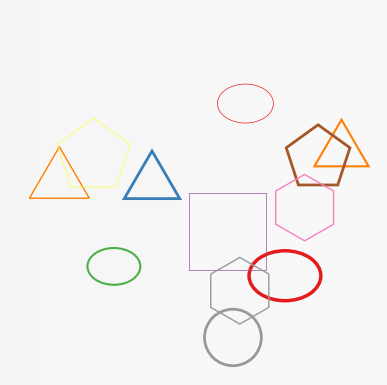[{"shape": "oval", "thickness": 2.5, "radius": 0.46, "center": [0.735, 0.284]}, {"shape": "oval", "thickness": 0.5, "radius": 0.36, "center": [0.633, 0.731]}, {"shape": "triangle", "thickness": 2, "radius": 0.41, "center": [0.392, 0.525]}, {"shape": "oval", "thickness": 1.5, "radius": 0.34, "center": [0.294, 0.308]}, {"shape": "square", "thickness": 0.5, "radius": 0.5, "center": [0.588, 0.399]}, {"shape": "triangle", "thickness": 1, "radius": 0.45, "center": [0.153, 0.53]}, {"shape": "triangle", "thickness": 1.5, "radius": 0.4, "center": [0.881, 0.608]}, {"shape": "pentagon", "thickness": 0.5, "radius": 0.49, "center": [0.242, 0.594]}, {"shape": "pentagon", "thickness": 2, "radius": 0.43, "center": [0.821, 0.589]}, {"shape": "hexagon", "thickness": 1, "radius": 0.43, "center": [0.786, 0.461]}, {"shape": "hexagon", "thickness": 1, "radius": 0.43, "center": [0.619, 0.245]}, {"shape": "circle", "thickness": 2, "radius": 0.37, "center": [0.601, 0.123]}]